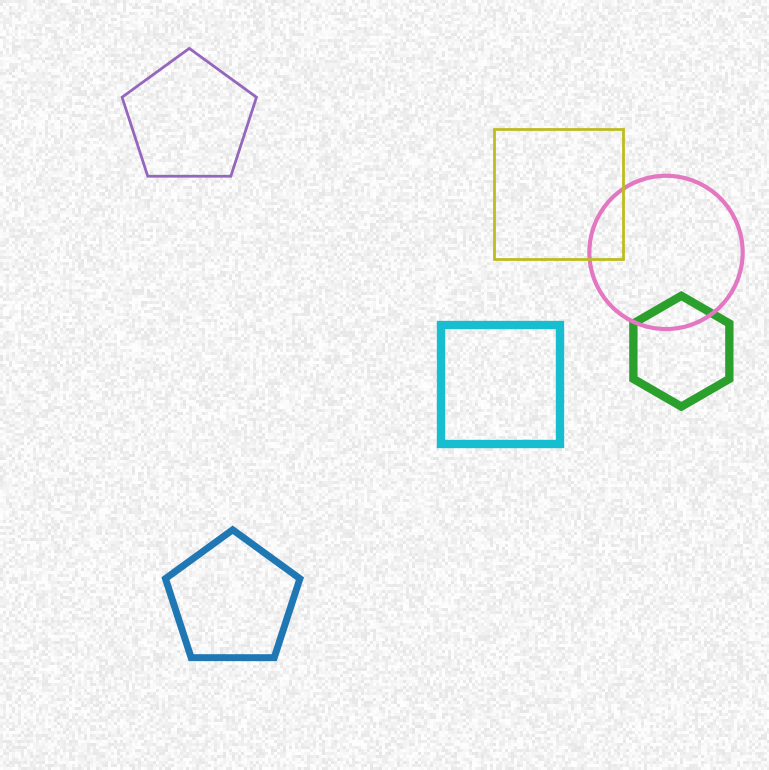[{"shape": "pentagon", "thickness": 2.5, "radius": 0.46, "center": [0.302, 0.22]}, {"shape": "hexagon", "thickness": 3, "radius": 0.36, "center": [0.885, 0.544]}, {"shape": "pentagon", "thickness": 1, "radius": 0.46, "center": [0.246, 0.845]}, {"shape": "circle", "thickness": 1.5, "radius": 0.5, "center": [0.865, 0.672]}, {"shape": "square", "thickness": 1, "radius": 0.42, "center": [0.726, 0.748]}, {"shape": "square", "thickness": 3, "radius": 0.39, "center": [0.65, 0.501]}]